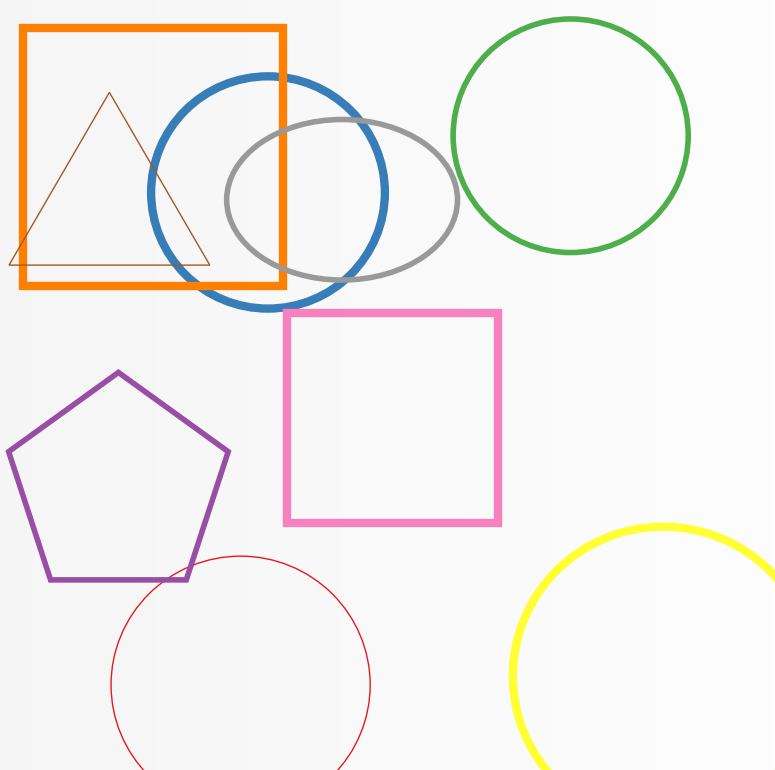[{"shape": "circle", "thickness": 0.5, "radius": 0.84, "center": [0.31, 0.111]}, {"shape": "circle", "thickness": 3, "radius": 0.75, "center": [0.346, 0.75]}, {"shape": "circle", "thickness": 2, "radius": 0.76, "center": [0.736, 0.824]}, {"shape": "pentagon", "thickness": 2, "radius": 0.74, "center": [0.153, 0.367]}, {"shape": "square", "thickness": 3, "radius": 0.84, "center": [0.197, 0.796]}, {"shape": "circle", "thickness": 3, "radius": 0.97, "center": [0.856, 0.122]}, {"shape": "triangle", "thickness": 0.5, "radius": 0.75, "center": [0.141, 0.73]}, {"shape": "square", "thickness": 3, "radius": 0.68, "center": [0.507, 0.457]}, {"shape": "oval", "thickness": 2, "radius": 0.74, "center": [0.441, 0.741]}]